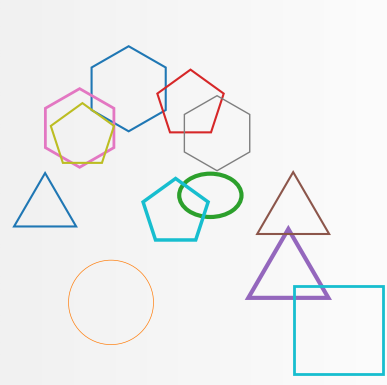[{"shape": "hexagon", "thickness": 1.5, "radius": 0.55, "center": [0.332, 0.769]}, {"shape": "triangle", "thickness": 1.5, "radius": 0.46, "center": [0.116, 0.458]}, {"shape": "circle", "thickness": 0.5, "radius": 0.55, "center": [0.286, 0.215]}, {"shape": "oval", "thickness": 3, "radius": 0.4, "center": [0.543, 0.493]}, {"shape": "pentagon", "thickness": 1.5, "radius": 0.45, "center": [0.492, 0.729]}, {"shape": "triangle", "thickness": 3, "radius": 0.6, "center": [0.744, 0.286]}, {"shape": "triangle", "thickness": 1.5, "radius": 0.54, "center": [0.757, 0.446]}, {"shape": "hexagon", "thickness": 2, "radius": 0.51, "center": [0.206, 0.668]}, {"shape": "hexagon", "thickness": 1, "radius": 0.49, "center": [0.56, 0.654]}, {"shape": "pentagon", "thickness": 1.5, "radius": 0.43, "center": [0.213, 0.646]}, {"shape": "square", "thickness": 2, "radius": 0.57, "center": [0.873, 0.144]}, {"shape": "pentagon", "thickness": 2.5, "radius": 0.44, "center": [0.453, 0.448]}]